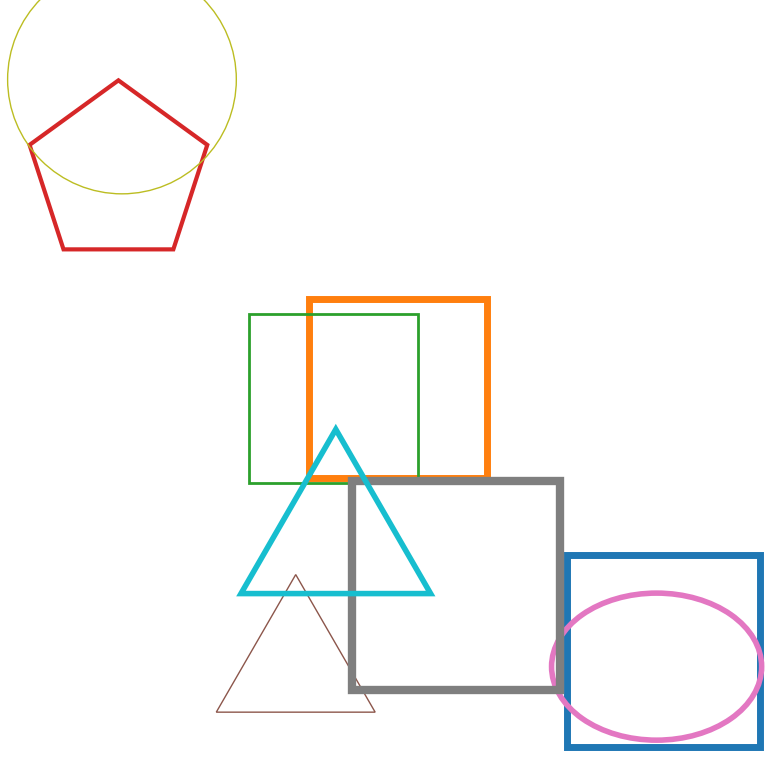[{"shape": "square", "thickness": 2.5, "radius": 0.63, "center": [0.861, 0.155]}, {"shape": "square", "thickness": 2.5, "radius": 0.58, "center": [0.517, 0.495]}, {"shape": "square", "thickness": 1, "radius": 0.55, "center": [0.433, 0.483]}, {"shape": "pentagon", "thickness": 1.5, "radius": 0.61, "center": [0.154, 0.774]}, {"shape": "triangle", "thickness": 0.5, "radius": 0.6, "center": [0.384, 0.135]}, {"shape": "oval", "thickness": 2, "radius": 0.68, "center": [0.853, 0.134]}, {"shape": "square", "thickness": 3, "radius": 0.68, "center": [0.592, 0.239]}, {"shape": "circle", "thickness": 0.5, "radius": 0.74, "center": [0.158, 0.897]}, {"shape": "triangle", "thickness": 2, "radius": 0.71, "center": [0.436, 0.3]}]